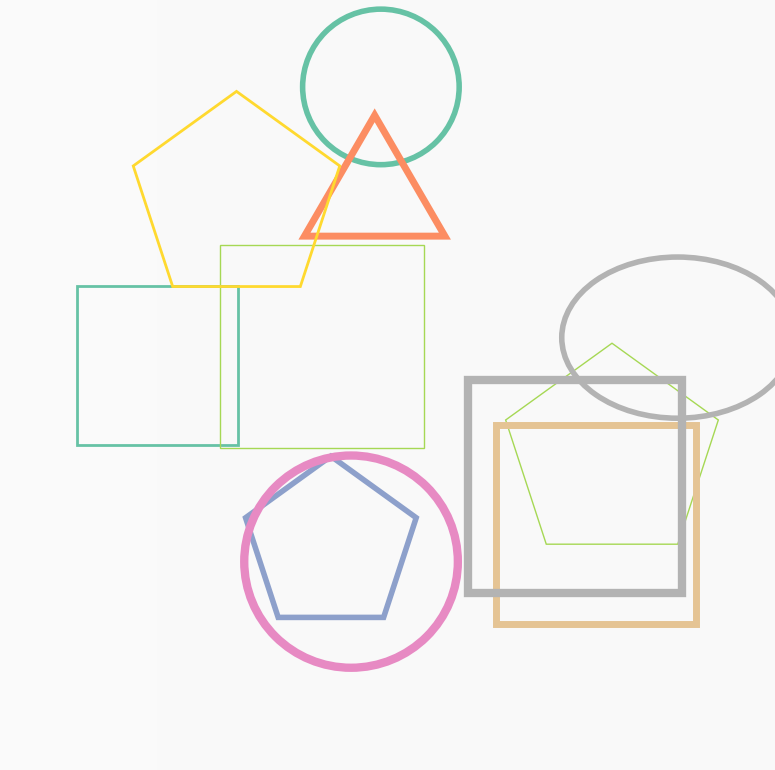[{"shape": "circle", "thickness": 2, "radius": 0.5, "center": [0.491, 0.887]}, {"shape": "square", "thickness": 1, "radius": 0.52, "center": [0.203, 0.525]}, {"shape": "triangle", "thickness": 2.5, "radius": 0.52, "center": [0.483, 0.746]}, {"shape": "pentagon", "thickness": 2, "radius": 0.58, "center": [0.427, 0.292]}, {"shape": "circle", "thickness": 3, "radius": 0.69, "center": [0.453, 0.271]}, {"shape": "square", "thickness": 0.5, "radius": 0.66, "center": [0.416, 0.55]}, {"shape": "pentagon", "thickness": 0.5, "radius": 0.72, "center": [0.79, 0.41]}, {"shape": "pentagon", "thickness": 1, "radius": 0.7, "center": [0.305, 0.741]}, {"shape": "square", "thickness": 2.5, "radius": 0.64, "center": [0.769, 0.319]}, {"shape": "square", "thickness": 3, "radius": 0.69, "center": [0.742, 0.368]}, {"shape": "oval", "thickness": 2, "radius": 0.75, "center": [0.874, 0.562]}]